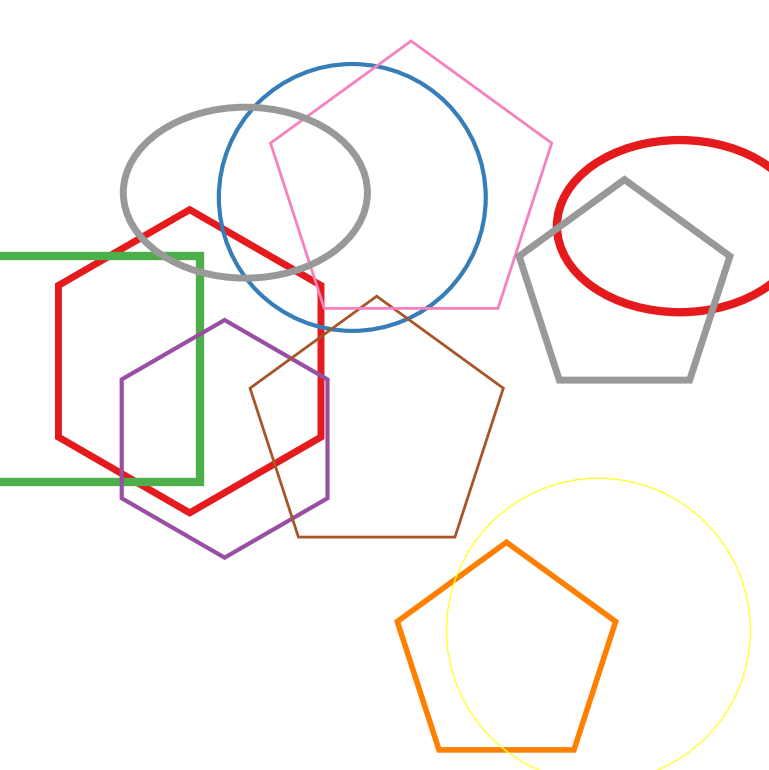[{"shape": "oval", "thickness": 3, "radius": 0.8, "center": [0.883, 0.706]}, {"shape": "hexagon", "thickness": 2.5, "radius": 0.98, "center": [0.246, 0.531]}, {"shape": "circle", "thickness": 1.5, "radius": 0.87, "center": [0.458, 0.744]}, {"shape": "square", "thickness": 3, "radius": 0.73, "center": [0.114, 0.52]}, {"shape": "hexagon", "thickness": 1.5, "radius": 0.77, "center": [0.292, 0.43]}, {"shape": "pentagon", "thickness": 2, "radius": 0.75, "center": [0.658, 0.147]}, {"shape": "circle", "thickness": 0.5, "radius": 0.99, "center": [0.777, 0.182]}, {"shape": "pentagon", "thickness": 1, "radius": 0.86, "center": [0.489, 0.442]}, {"shape": "pentagon", "thickness": 1, "radius": 0.96, "center": [0.534, 0.755]}, {"shape": "pentagon", "thickness": 2.5, "radius": 0.72, "center": [0.811, 0.623]}, {"shape": "oval", "thickness": 2.5, "radius": 0.79, "center": [0.319, 0.75]}]